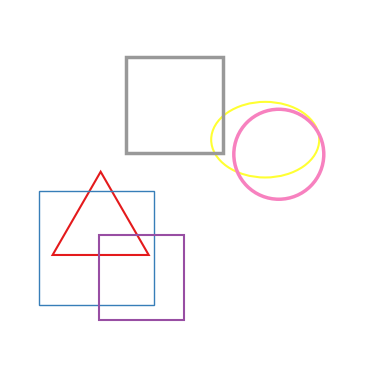[{"shape": "triangle", "thickness": 1.5, "radius": 0.72, "center": [0.261, 0.41]}, {"shape": "square", "thickness": 1, "radius": 0.74, "center": [0.251, 0.356]}, {"shape": "square", "thickness": 1.5, "radius": 0.55, "center": [0.367, 0.279]}, {"shape": "oval", "thickness": 1.5, "radius": 0.7, "center": [0.689, 0.637]}, {"shape": "circle", "thickness": 2.5, "radius": 0.58, "center": [0.724, 0.599]}, {"shape": "square", "thickness": 2.5, "radius": 0.63, "center": [0.453, 0.727]}]